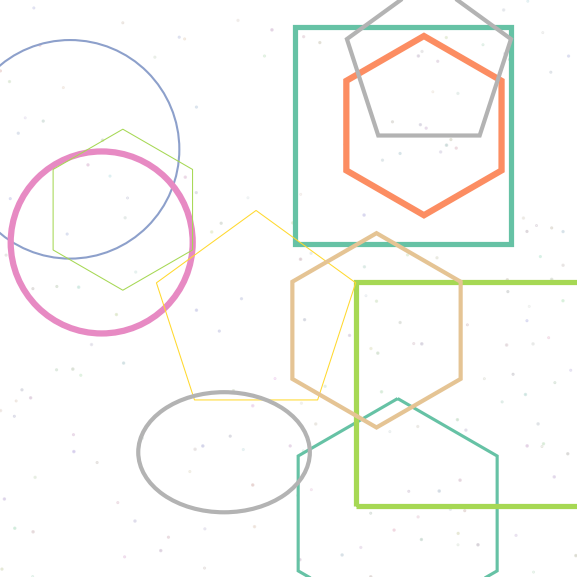[{"shape": "square", "thickness": 2.5, "radius": 0.94, "center": [0.698, 0.764]}, {"shape": "hexagon", "thickness": 1.5, "radius": 0.99, "center": [0.689, 0.11]}, {"shape": "hexagon", "thickness": 3, "radius": 0.78, "center": [0.734, 0.782]}, {"shape": "circle", "thickness": 1, "radius": 0.95, "center": [0.121, 0.741]}, {"shape": "circle", "thickness": 3, "radius": 0.79, "center": [0.176, 0.579]}, {"shape": "hexagon", "thickness": 0.5, "radius": 0.7, "center": [0.213, 0.636]}, {"shape": "square", "thickness": 2.5, "radius": 0.97, "center": [0.811, 0.317]}, {"shape": "pentagon", "thickness": 0.5, "radius": 0.91, "center": [0.443, 0.453]}, {"shape": "hexagon", "thickness": 2, "radius": 0.84, "center": [0.652, 0.427]}, {"shape": "pentagon", "thickness": 2, "radius": 0.75, "center": [0.743, 0.885]}, {"shape": "oval", "thickness": 2, "radius": 0.74, "center": [0.388, 0.216]}]